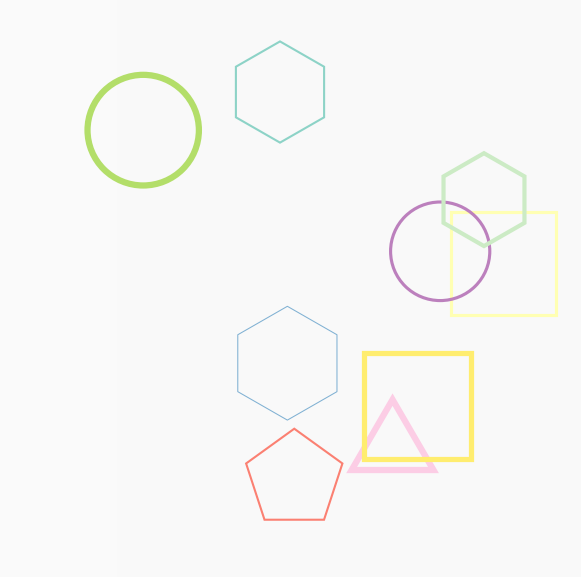[{"shape": "hexagon", "thickness": 1, "radius": 0.44, "center": [0.482, 0.84]}, {"shape": "square", "thickness": 1.5, "radius": 0.45, "center": [0.866, 0.543]}, {"shape": "pentagon", "thickness": 1, "radius": 0.44, "center": [0.506, 0.17]}, {"shape": "hexagon", "thickness": 0.5, "radius": 0.49, "center": [0.494, 0.37]}, {"shape": "circle", "thickness": 3, "radius": 0.48, "center": [0.246, 0.774]}, {"shape": "triangle", "thickness": 3, "radius": 0.41, "center": [0.675, 0.226]}, {"shape": "circle", "thickness": 1.5, "radius": 0.43, "center": [0.757, 0.564]}, {"shape": "hexagon", "thickness": 2, "radius": 0.4, "center": [0.833, 0.653]}, {"shape": "square", "thickness": 2.5, "radius": 0.46, "center": [0.719, 0.296]}]